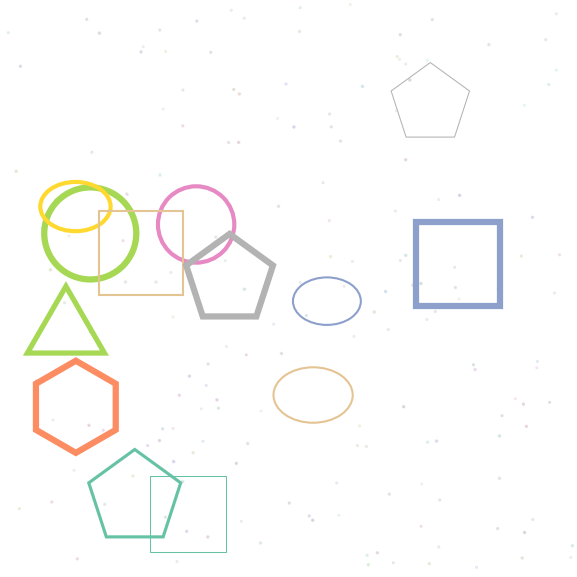[{"shape": "square", "thickness": 0.5, "radius": 0.33, "center": [0.326, 0.109]}, {"shape": "pentagon", "thickness": 1.5, "radius": 0.42, "center": [0.233, 0.137]}, {"shape": "hexagon", "thickness": 3, "radius": 0.4, "center": [0.131, 0.295]}, {"shape": "square", "thickness": 3, "radius": 0.36, "center": [0.794, 0.542]}, {"shape": "oval", "thickness": 1, "radius": 0.29, "center": [0.566, 0.478]}, {"shape": "circle", "thickness": 2, "radius": 0.33, "center": [0.34, 0.61]}, {"shape": "triangle", "thickness": 2.5, "radius": 0.39, "center": [0.114, 0.426]}, {"shape": "circle", "thickness": 3, "radius": 0.4, "center": [0.156, 0.595]}, {"shape": "oval", "thickness": 2, "radius": 0.3, "center": [0.131, 0.641]}, {"shape": "square", "thickness": 1, "radius": 0.36, "center": [0.245, 0.561]}, {"shape": "oval", "thickness": 1, "radius": 0.34, "center": [0.542, 0.315]}, {"shape": "pentagon", "thickness": 0.5, "radius": 0.36, "center": [0.745, 0.819]}, {"shape": "pentagon", "thickness": 3, "radius": 0.39, "center": [0.397, 0.515]}]